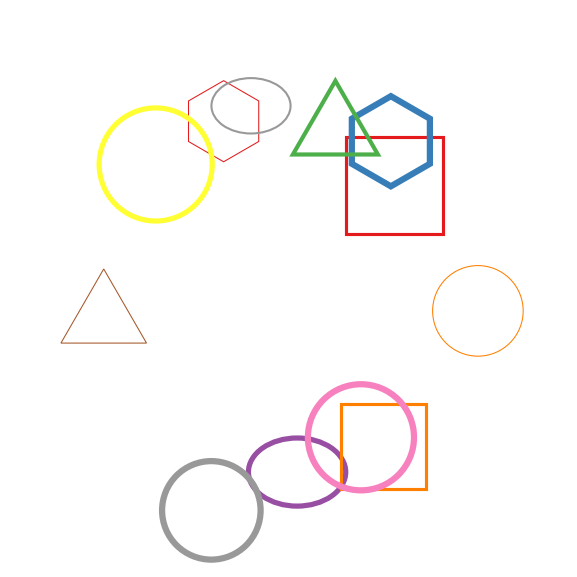[{"shape": "square", "thickness": 1.5, "radius": 0.42, "center": [0.683, 0.678]}, {"shape": "hexagon", "thickness": 0.5, "radius": 0.35, "center": [0.387, 0.789]}, {"shape": "hexagon", "thickness": 3, "radius": 0.39, "center": [0.677, 0.755]}, {"shape": "triangle", "thickness": 2, "radius": 0.43, "center": [0.581, 0.774]}, {"shape": "oval", "thickness": 2.5, "radius": 0.42, "center": [0.514, 0.182]}, {"shape": "circle", "thickness": 0.5, "radius": 0.39, "center": [0.828, 0.461]}, {"shape": "square", "thickness": 1.5, "radius": 0.37, "center": [0.663, 0.226]}, {"shape": "circle", "thickness": 2.5, "radius": 0.49, "center": [0.27, 0.714]}, {"shape": "triangle", "thickness": 0.5, "radius": 0.43, "center": [0.18, 0.448]}, {"shape": "circle", "thickness": 3, "radius": 0.46, "center": [0.625, 0.242]}, {"shape": "oval", "thickness": 1, "radius": 0.34, "center": [0.435, 0.816]}, {"shape": "circle", "thickness": 3, "radius": 0.43, "center": [0.366, 0.115]}]